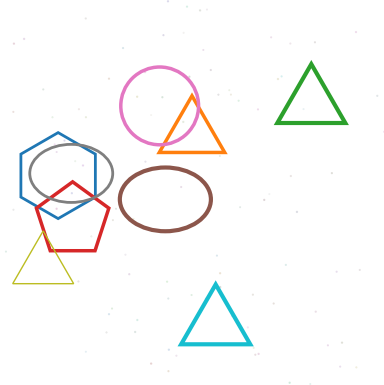[{"shape": "hexagon", "thickness": 2, "radius": 0.56, "center": [0.151, 0.544]}, {"shape": "triangle", "thickness": 2.5, "radius": 0.49, "center": [0.499, 0.653]}, {"shape": "triangle", "thickness": 3, "radius": 0.51, "center": [0.809, 0.731]}, {"shape": "pentagon", "thickness": 2.5, "radius": 0.49, "center": [0.189, 0.429]}, {"shape": "oval", "thickness": 3, "radius": 0.59, "center": [0.43, 0.482]}, {"shape": "circle", "thickness": 2.5, "radius": 0.51, "center": [0.415, 0.725]}, {"shape": "oval", "thickness": 2, "radius": 0.54, "center": [0.185, 0.55]}, {"shape": "triangle", "thickness": 1, "radius": 0.46, "center": [0.112, 0.309]}, {"shape": "triangle", "thickness": 3, "radius": 0.52, "center": [0.56, 0.158]}]